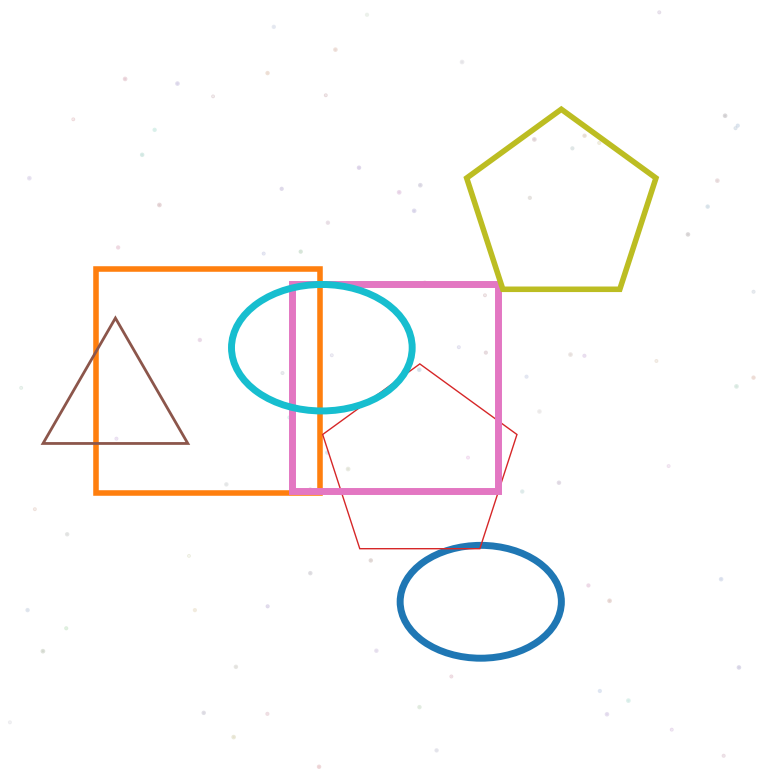[{"shape": "oval", "thickness": 2.5, "radius": 0.52, "center": [0.624, 0.218]}, {"shape": "square", "thickness": 2, "radius": 0.73, "center": [0.27, 0.505]}, {"shape": "pentagon", "thickness": 0.5, "radius": 0.66, "center": [0.545, 0.395]}, {"shape": "triangle", "thickness": 1, "radius": 0.54, "center": [0.15, 0.478]}, {"shape": "square", "thickness": 2.5, "radius": 0.67, "center": [0.513, 0.497]}, {"shape": "pentagon", "thickness": 2, "radius": 0.65, "center": [0.729, 0.729]}, {"shape": "oval", "thickness": 2.5, "radius": 0.59, "center": [0.418, 0.548]}]